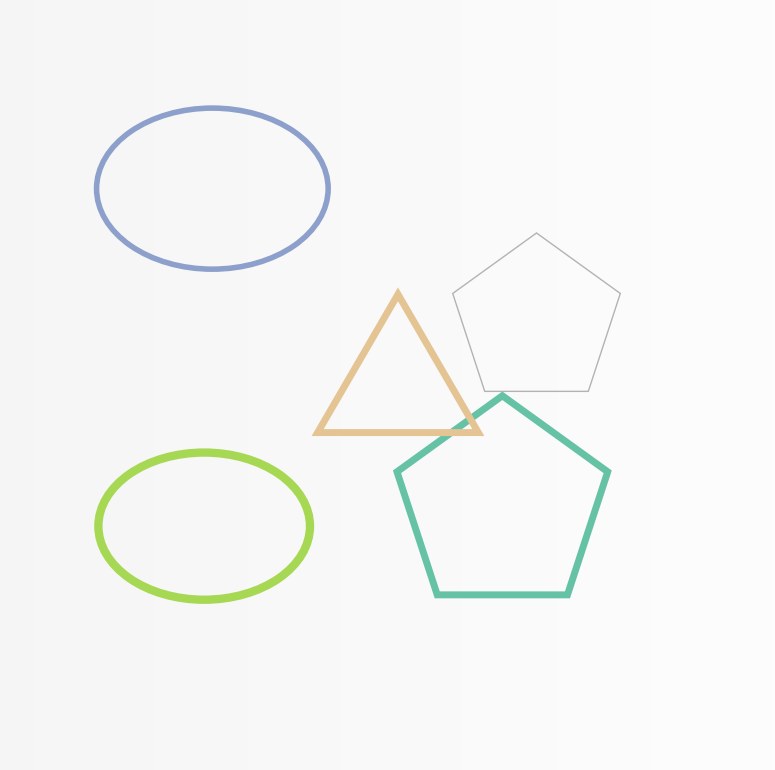[{"shape": "pentagon", "thickness": 2.5, "radius": 0.71, "center": [0.648, 0.343]}, {"shape": "oval", "thickness": 2, "radius": 0.75, "center": [0.274, 0.755]}, {"shape": "oval", "thickness": 3, "radius": 0.68, "center": [0.263, 0.317]}, {"shape": "triangle", "thickness": 2.5, "radius": 0.6, "center": [0.514, 0.498]}, {"shape": "pentagon", "thickness": 0.5, "radius": 0.57, "center": [0.692, 0.584]}]